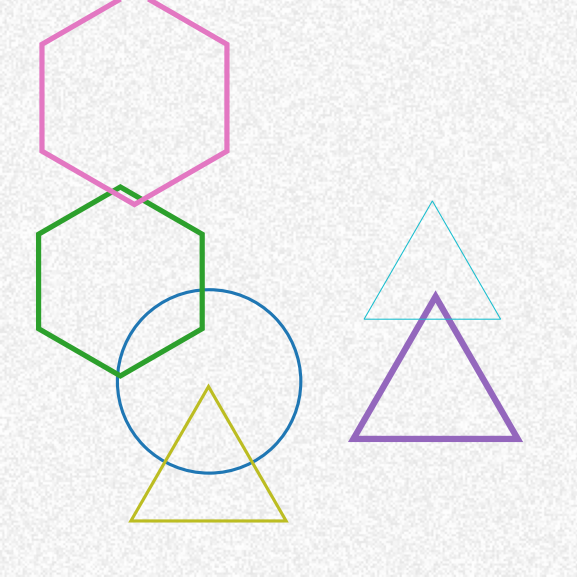[{"shape": "circle", "thickness": 1.5, "radius": 0.79, "center": [0.362, 0.339]}, {"shape": "hexagon", "thickness": 2.5, "radius": 0.82, "center": [0.208, 0.512]}, {"shape": "triangle", "thickness": 3, "radius": 0.82, "center": [0.754, 0.321]}, {"shape": "hexagon", "thickness": 2.5, "radius": 0.92, "center": [0.233, 0.83]}, {"shape": "triangle", "thickness": 1.5, "radius": 0.78, "center": [0.361, 0.175]}, {"shape": "triangle", "thickness": 0.5, "radius": 0.68, "center": [0.749, 0.515]}]